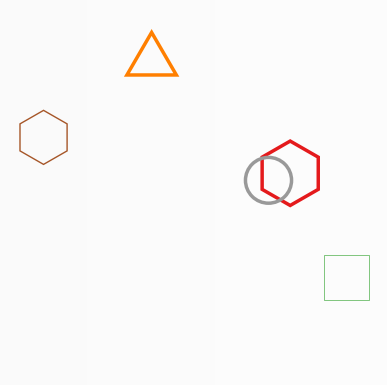[{"shape": "hexagon", "thickness": 2.5, "radius": 0.42, "center": [0.749, 0.55]}, {"shape": "square", "thickness": 0.5, "radius": 0.29, "center": [0.894, 0.278]}, {"shape": "triangle", "thickness": 2.5, "radius": 0.37, "center": [0.391, 0.842]}, {"shape": "hexagon", "thickness": 1, "radius": 0.35, "center": [0.112, 0.643]}, {"shape": "circle", "thickness": 2.5, "radius": 0.3, "center": [0.693, 0.532]}]